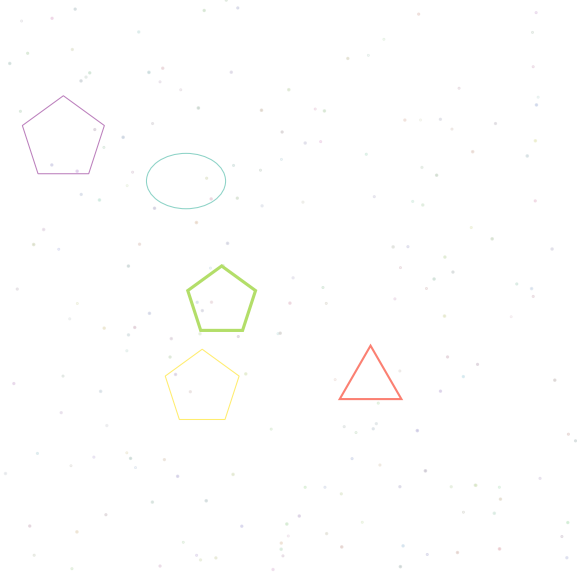[{"shape": "oval", "thickness": 0.5, "radius": 0.34, "center": [0.322, 0.686]}, {"shape": "triangle", "thickness": 1, "radius": 0.31, "center": [0.642, 0.339]}, {"shape": "pentagon", "thickness": 1.5, "radius": 0.31, "center": [0.384, 0.477]}, {"shape": "pentagon", "thickness": 0.5, "radius": 0.37, "center": [0.11, 0.759]}, {"shape": "pentagon", "thickness": 0.5, "radius": 0.34, "center": [0.35, 0.327]}]